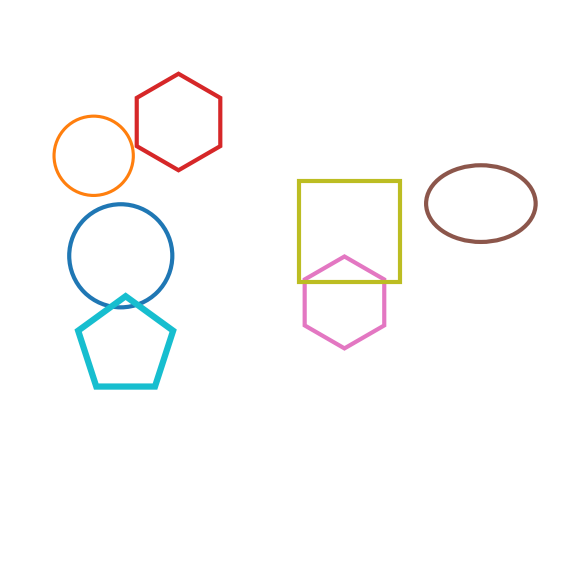[{"shape": "circle", "thickness": 2, "radius": 0.45, "center": [0.209, 0.556]}, {"shape": "circle", "thickness": 1.5, "radius": 0.34, "center": [0.162, 0.729]}, {"shape": "hexagon", "thickness": 2, "radius": 0.42, "center": [0.309, 0.788]}, {"shape": "oval", "thickness": 2, "radius": 0.47, "center": [0.833, 0.647]}, {"shape": "hexagon", "thickness": 2, "radius": 0.4, "center": [0.596, 0.475]}, {"shape": "square", "thickness": 2, "radius": 0.44, "center": [0.606, 0.598]}, {"shape": "pentagon", "thickness": 3, "radius": 0.43, "center": [0.218, 0.4]}]